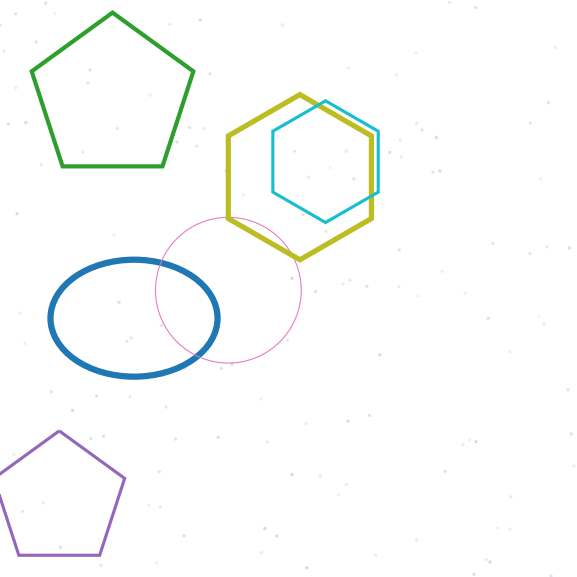[{"shape": "oval", "thickness": 3, "radius": 0.72, "center": [0.232, 0.448]}, {"shape": "pentagon", "thickness": 2, "radius": 0.74, "center": [0.195, 0.83]}, {"shape": "pentagon", "thickness": 1.5, "radius": 0.6, "center": [0.103, 0.134]}, {"shape": "circle", "thickness": 0.5, "radius": 0.63, "center": [0.395, 0.497]}, {"shape": "hexagon", "thickness": 2.5, "radius": 0.72, "center": [0.519, 0.692]}, {"shape": "hexagon", "thickness": 1.5, "radius": 0.53, "center": [0.564, 0.719]}]